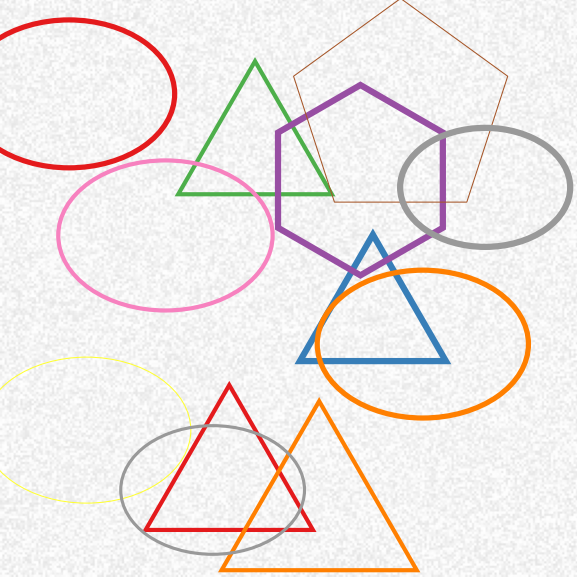[{"shape": "oval", "thickness": 2.5, "radius": 0.91, "center": [0.119, 0.837]}, {"shape": "triangle", "thickness": 2, "radius": 0.84, "center": [0.397, 0.165]}, {"shape": "triangle", "thickness": 3, "radius": 0.73, "center": [0.646, 0.447]}, {"shape": "triangle", "thickness": 2, "radius": 0.77, "center": [0.442, 0.74]}, {"shape": "hexagon", "thickness": 3, "radius": 0.82, "center": [0.624, 0.687]}, {"shape": "triangle", "thickness": 2, "radius": 0.98, "center": [0.553, 0.109]}, {"shape": "oval", "thickness": 2.5, "radius": 0.91, "center": [0.732, 0.403]}, {"shape": "oval", "thickness": 0.5, "radius": 0.9, "center": [0.15, 0.254]}, {"shape": "pentagon", "thickness": 0.5, "radius": 0.97, "center": [0.694, 0.807]}, {"shape": "oval", "thickness": 2, "radius": 0.93, "center": [0.286, 0.591]}, {"shape": "oval", "thickness": 3, "radius": 0.74, "center": [0.84, 0.675]}, {"shape": "oval", "thickness": 1.5, "radius": 0.8, "center": [0.368, 0.151]}]